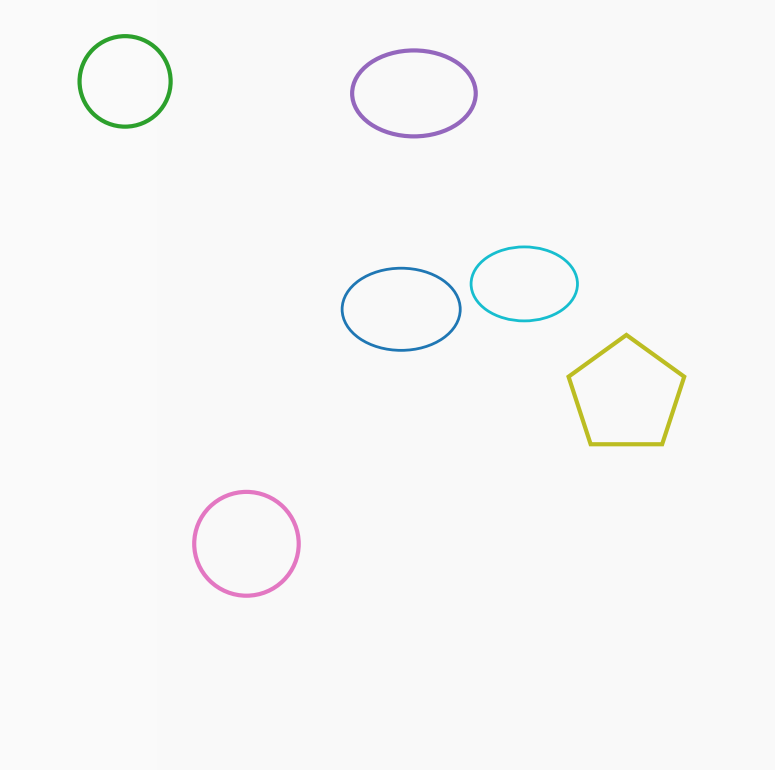[{"shape": "oval", "thickness": 1, "radius": 0.38, "center": [0.518, 0.598]}, {"shape": "circle", "thickness": 1.5, "radius": 0.29, "center": [0.161, 0.894]}, {"shape": "oval", "thickness": 1.5, "radius": 0.4, "center": [0.534, 0.879]}, {"shape": "circle", "thickness": 1.5, "radius": 0.34, "center": [0.318, 0.294]}, {"shape": "pentagon", "thickness": 1.5, "radius": 0.39, "center": [0.808, 0.487]}, {"shape": "oval", "thickness": 1, "radius": 0.34, "center": [0.676, 0.631]}]